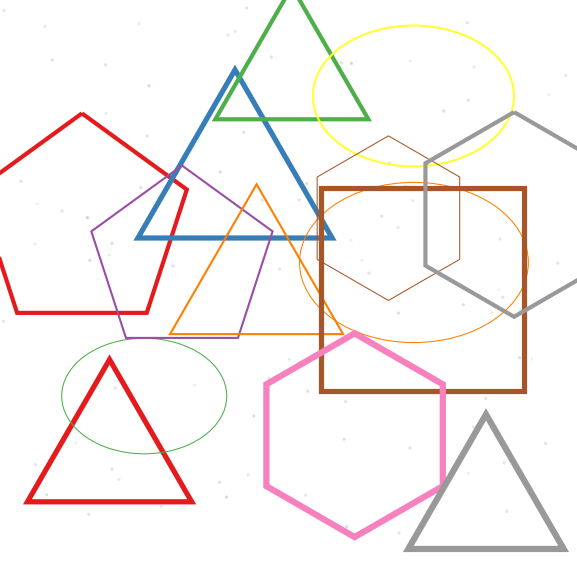[{"shape": "pentagon", "thickness": 2, "radius": 0.95, "center": [0.142, 0.612]}, {"shape": "triangle", "thickness": 2.5, "radius": 0.82, "center": [0.19, 0.212]}, {"shape": "triangle", "thickness": 2.5, "radius": 0.97, "center": [0.407, 0.684]}, {"shape": "oval", "thickness": 0.5, "radius": 0.71, "center": [0.25, 0.313]}, {"shape": "triangle", "thickness": 2, "radius": 0.76, "center": [0.505, 0.869]}, {"shape": "pentagon", "thickness": 1, "radius": 0.83, "center": [0.315, 0.548]}, {"shape": "triangle", "thickness": 1, "radius": 0.87, "center": [0.444, 0.507]}, {"shape": "oval", "thickness": 0.5, "radius": 0.99, "center": [0.717, 0.545]}, {"shape": "oval", "thickness": 1, "radius": 0.87, "center": [0.716, 0.833]}, {"shape": "square", "thickness": 2.5, "radius": 0.88, "center": [0.731, 0.498]}, {"shape": "hexagon", "thickness": 0.5, "radius": 0.71, "center": [0.673, 0.621]}, {"shape": "hexagon", "thickness": 3, "radius": 0.88, "center": [0.614, 0.246]}, {"shape": "hexagon", "thickness": 2, "radius": 0.89, "center": [0.89, 0.628]}, {"shape": "triangle", "thickness": 3, "radius": 0.78, "center": [0.842, 0.126]}]